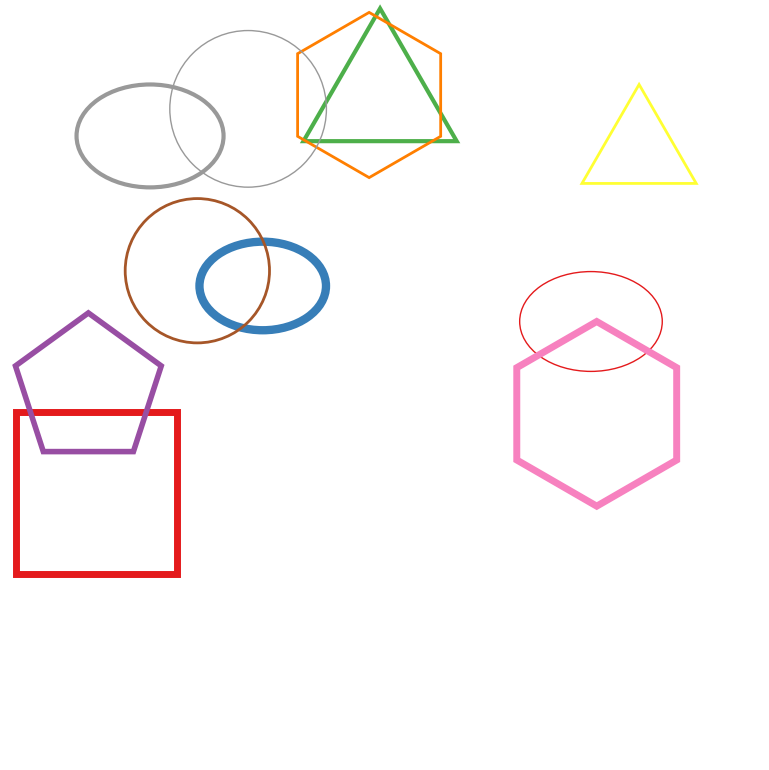[{"shape": "square", "thickness": 2.5, "radius": 0.52, "center": [0.125, 0.36]}, {"shape": "oval", "thickness": 0.5, "radius": 0.46, "center": [0.767, 0.582]}, {"shape": "oval", "thickness": 3, "radius": 0.41, "center": [0.341, 0.629]}, {"shape": "triangle", "thickness": 1.5, "radius": 0.57, "center": [0.494, 0.874]}, {"shape": "pentagon", "thickness": 2, "radius": 0.5, "center": [0.115, 0.494]}, {"shape": "hexagon", "thickness": 1, "radius": 0.54, "center": [0.479, 0.877]}, {"shape": "triangle", "thickness": 1, "radius": 0.43, "center": [0.83, 0.805]}, {"shape": "circle", "thickness": 1, "radius": 0.47, "center": [0.256, 0.648]}, {"shape": "hexagon", "thickness": 2.5, "radius": 0.6, "center": [0.775, 0.463]}, {"shape": "circle", "thickness": 0.5, "radius": 0.51, "center": [0.322, 0.859]}, {"shape": "oval", "thickness": 1.5, "radius": 0.48, "center": [0.195, 0.823]}]